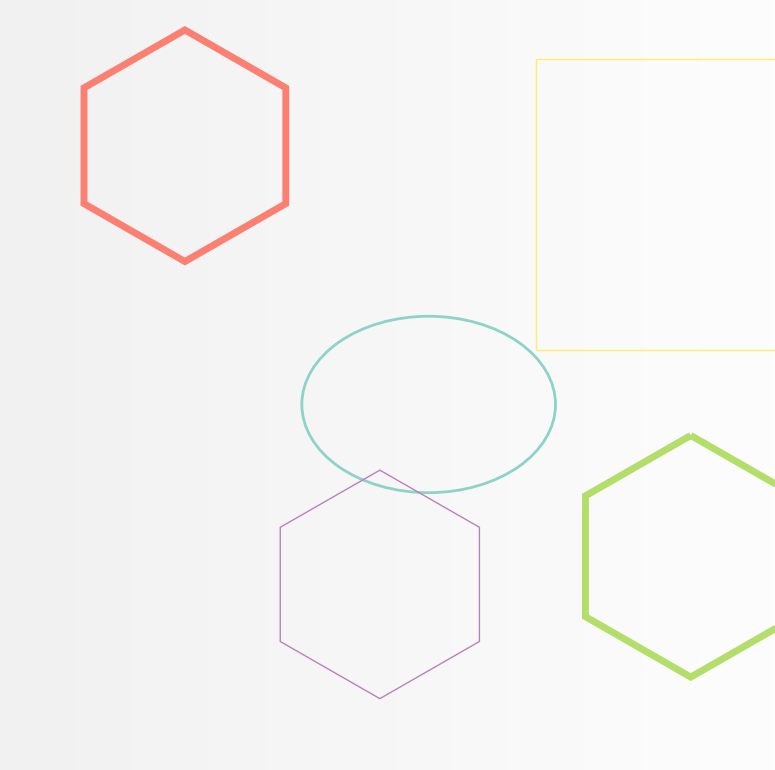[{"shape": "oval", "thickness": 1, "radius": 0.82, "center": [0.553, 0.475]}, {"shape": "hexagon", "thickness": 2.5, "radius": 0.75, "center": [0.239, 0.811]}, {"shape": "hexagon", "thickness": 2.5, "radius": 0.78, "center": [0.891, 0.278]}, {"shape": "hexagon", "thickness": 0.5, "radius": 0.74, "center": [0.49, 0.241]}, {"shape": "square", "thickness": 0.5, "radius": 0.94, "center": [0.88, 0.734]}]